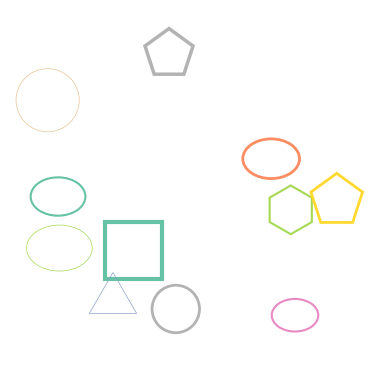[{"shape": "oval", "thickness": 1.5, "radius": 0.36, "center": [0.151, 0.49]}, {"shape": "square", "thickness": 3, "radius": 0.38, "center": [0.347, 0.349]}, {"shape": "oval", "thickness": 2, "radius": 0.37, "center": [0.704, 0.588]}, {"shape": "triangle", "thickness": 0.5, "radius": 0.36, "center": [0.293, 0.221]}, {"shape": "oval", "thickness": 1.5, "radius": 0.3, "center": [0.766, 0.181]}, {"shape": "oval", "thickness": 0.5, "radius": 0.43, "center": [0.154, 0.356]}, {"shape": "hexagon", "thickness": 1.5, "radius": 0.32, "center": [0.755, 0.455]}, {"shape": "pentagon", "thickness": 2, "radius": 0.35, "center": [0.875, 0.479]}, {"shape": "circle", "thickness": 0.5, "radius": 0.41, "center": [0.124, 0.74]}, {"shape": "pentagon", "thickness": 2.5, "radius": 0.33, "center": [0.439, 0.86]}, {"shape": "circle", "thickness": 2, "radius": 0.31, "center": [0.457, 0.197]}]